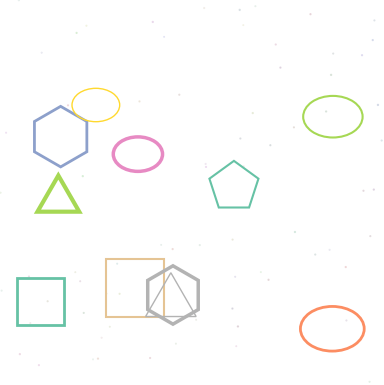[{"shape": "pentagon", "thickness": 1.5, "radius": 0.33, "center": [0.608, 0.515]}, {"shape": "square", "thickness": 2, "radius": 0.31, "center": [0.105, 0.217]}, {"shape": "oval", "thickness": 2, "radius": 0.41, "center": [0.863, 0.146]}, {"shape": "hexagon", "thickness": 2, "radius": 0.39, "center": [0.158, 0.645]}, {"shape": "oval", "thickness": 2.5, "radius": 0.32, "center": [0.358, 0.6]}, {"shape": "triangle", "thickness": 3, "radius": 0.31, "center": [0.152, 0.481]}, {"shape": "oval", "thickness": 1.5, "radius": 0.39, "center": [0.865, 0.697]}, {"shape": "oval", "thickness": 1, "radius": 0.31, "center": [0.249, 0.727]}, {"shape": "square", "thickness": 1.5, "radius": 0.38, "center": [0.35, 0.253]}, {"shape": "hexagon", "thickness": 2.5, "radius": 0.38, "center": [0.449, 0.234]}, {"shape": "triangle", "thickness": 1, "radius": 0.38, "center": [0.444, 0.216]}]